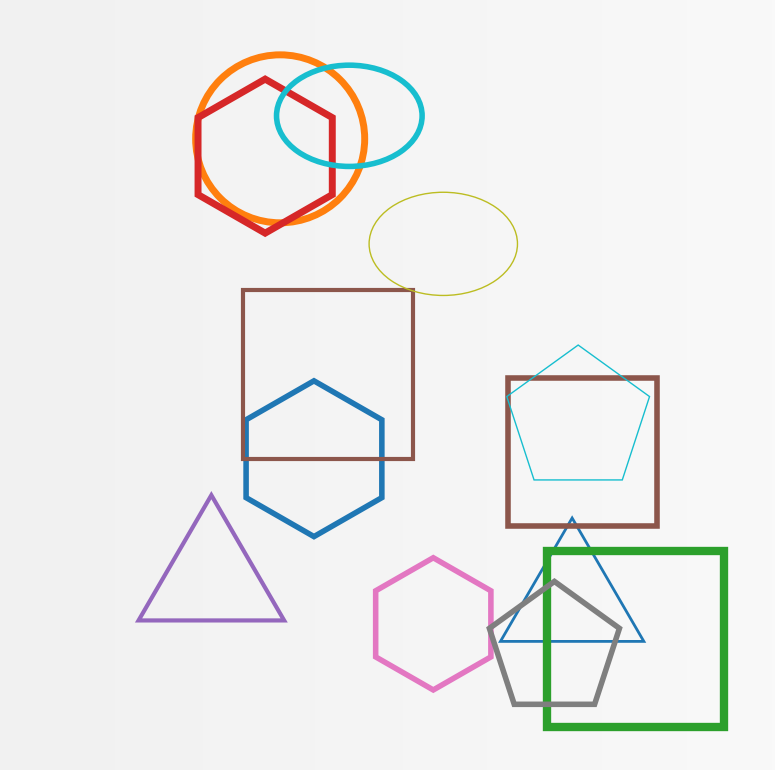[{"shape": "hexagon", "thickness": 2, "radius": 0.51, "center": [0.405, 0.404]}, {"shape": "triangle", "thickness": 1, "radius": 0.53, "center": [0.738, 0.22]}, {"shape": "circle", "thickness": 2.5, "radius": 0.55, "center": [0.362, 0.82]}, {"shape": "square", "thickness": 3, "radius": 0.57, "center": [0.821, 0.17]}, {"shape": "hexagon", "thickness": 2.5, "radius": 0.5, "center": [0.342, 0.797]}, {"shape": "triangle", "thickness": 1.5, "radius": 0.54, "center": [0.273, 0.248]}, {"shape": "square", "thickness": 1.5, "radius": 0.55, "center": [0.423, 0.514]}, {"shape": "square", "thickness": 2, "radius": 0.48, "center": [0.752, 0.413]}, {"shape": "hexagon", "thickness": 2, "radius": 0.43, "center": [0.559, 0.19]}, {"shape": "pentagon", "thickness": 2, "radius": 0.44, "center": [0.715, 0.157]}, {"shape": "oval", "thickness": 0.5, "radius": 0.48, "center": [0.572, 0.683]}, {"shape": "oval", "thickness": 2, "radius": 0.47, "center": [0.451, 0.85]}, {"shape": "pentagon", "thickness": 0.5, "radius": 0.48, "center": [0.746, 0.455]}]